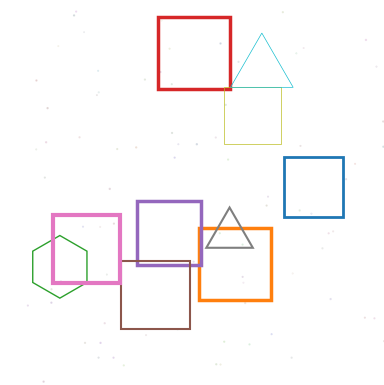[{"shape": "square", "thickness": 2, "radius": 0.38, "center": [0.815, 0.514]}, {"shape": "square", "thickness": 2.5, "radius": 0.47, "center": [0.611, 0.314]}, {"shape": "hexagon", "thickness": 1, "radius": 0.41, "center": [0.155, 0.307]}, {"shape": "square", "thickness": 2.5, "radius": 0.47, "center": [0.503, 0.862]}, {"shape": "square", "thickness": 2.5, "radius": 0.42, "center": [0.44, 0.394]}, {"shape": "square", "thickness": 1.5, "radius": 0.45, "center": [0.404, 0.234]}, {"shape": "square", "thickness": 3, "radius": 0.44, "center": [0.225, 0.354]}, {"shape": "triangle", "thickness": 1.5, "radius": 0.35, "center": [0.596, 0.391]}, {"shape": "square", "thickness": 0.5, "radius": 0.37, "center": [0.656, 0.701]}, {"shape": "triangle", "thickness": 0.5, "radius": 0.47, "center": [0.68, 0.82]}]